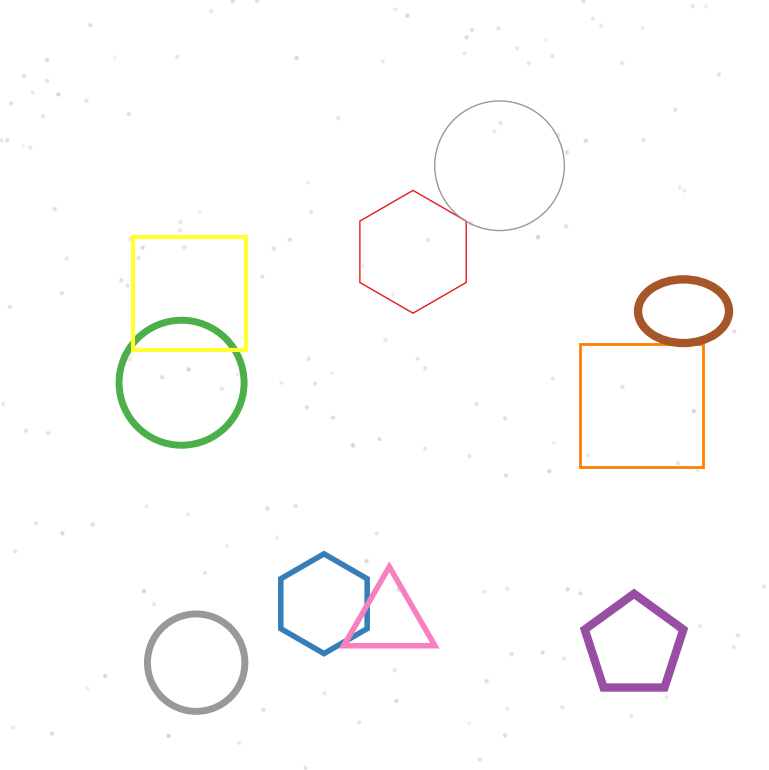[{"shape": "hexagon", "thickness": 0.5, "radius": 0.4, "center": [0.536, 0.673]}, {"shape": "hexagon", "thickness": 2, "radius": 0.32, "center": [0.421, 0.216]}, {"shape": "circle", "thickness": 2.5, "radius": 0.41, "center": [0.236, 0.503]}, {"shape": "pentagon", "thickness": 3, "radius": 0.34, "center": [0.823, 0.162]}, {"shape": "square", "thickness": 1, "radius": 0.4, "center": [0.833, 0.473]}, {"shape": "square", "thickness": 1.5, "radius": 0.37, "center": [0.246, 0.619]}, {"shape": "oval", "thickness": 3, "radius": 0.3, "center": [0.888, 0.596]}, {"shape": "triangle", "thickness": 2, "radius": 0.34, "center": [0.506, 0.196]}, {"shape": "circle", "thickness": 2.5, "radius": 0.32, "center": [0.255, 0.139]}, {"shape": "circle", "thickness": 0.5, "radius": 0.42, "center": [0.649, 0.785]}]